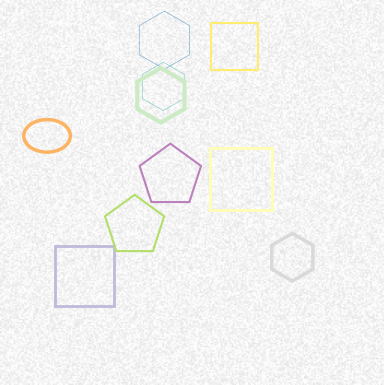[{"shape": "hexagon", "thickness": 0.5, "radius": 0.31, "center": [0.424, 0.775]}, {"shape": "square", "thickness": 2, "radius": 0.4, "center": [0.626, 0.535]}, {"shape": "square", "thickness": 2, "radius": 0.39, "center": [0.219, 0.283]}, {"shape": "hexagon", "thickness": 0.5, "radius": 0.38, "center": [0.427, 0.896]}, {"shape": "oval", "thickness": 2.5, "radius": 0.3, "center": [0.122, 0.647]}, {"shape": "pentagon", "thickness": 1.5, "radius": 0.4, "center": [0.35, 0.413]}, {"shape": "hexagon", "thickness": 2.5, "radius": 0.31, "center": [0.759, 0.332]}, {"shape": "pentagon", "thickness": 1.5, "radius": 0.42, "center": [0.442, 0.543]}, {"shape": "hexagon", "thickness": 3, "radius": 0.35, "center": [0.418, 0.752]}, {"shape": "square", "thickness": 1.5, "radius": 0.3, "center": [0.608, 0.879]}]